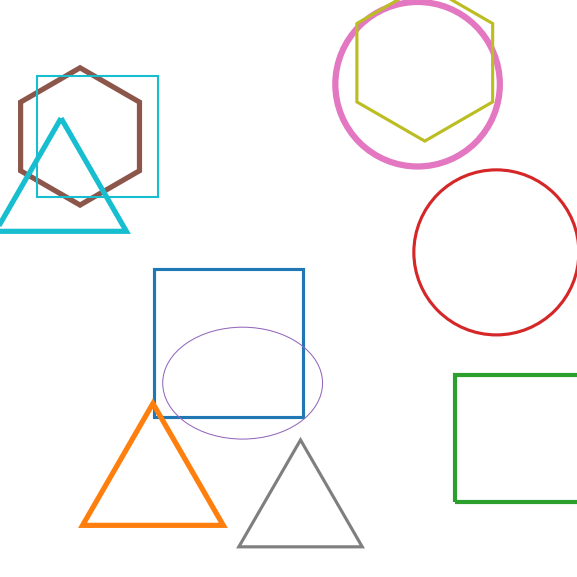[{"shape": "square", "thickness": 1.5, "radius": 0.64, "center": [0.396, 0.405]}, {"shape": "triangle", "thickness": 2.5, "radius": 0.7, "center": [0.265, 0.16]}, {"shape": "square", "thickness": 2, "radius": 0.55, "center": [0.898, 0.24]}, {"shape": "circle", "thickness": 1.5, "radius": 0.71, "center": [0.86, 0.562]}, {"shape": "oval", "thickness": 0.5, "radius": 0.69, "center": [0.42, 0.336]}, {"shape": "hexagon", "thickness": 2.5, "radius": 0.59, "center": [0.139, 0.763]}, {"shape": "circle", "thickness": 3, "radius": 0.71, "center": [0.723, 0.853]}, {"shape": "triangle", "thickness": 1.5, "radius": 0.62, "center": [0.52, 0.114]}, {"shape": "hexagon", "thickness": 1.5, "radius": 0.68, "center": [0.736, 0.891]}, {"shape": "square", "thickness": 1, "radius": 0.52, "center": [0.169, 0.763]}, {"shape": "triangle", "thickness": 2.5, "radius": 0.65, "center": [0.106, 0.664]}]